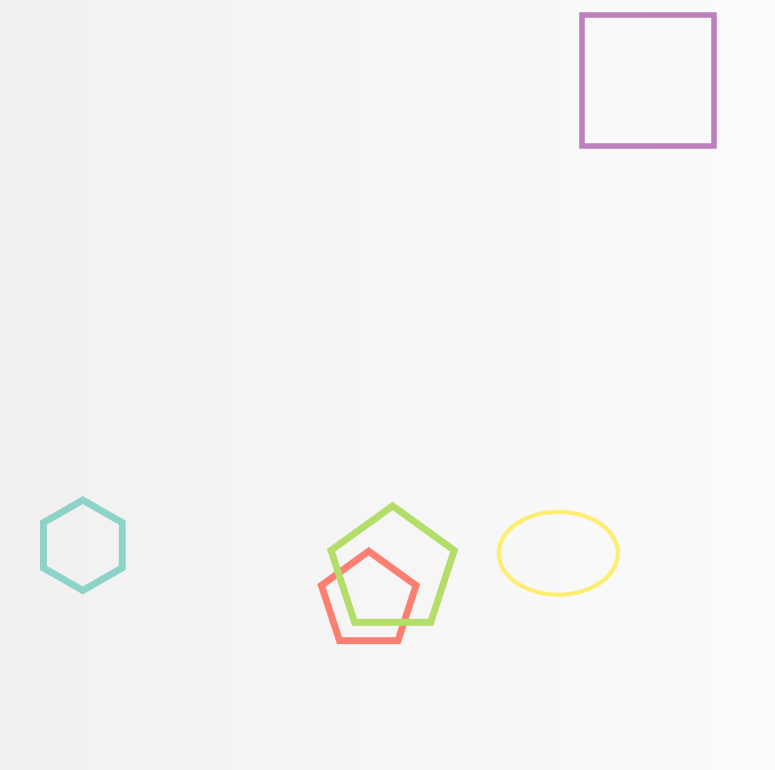[{"shape": "hexagon", "thickness": 2.5, "radius": 0.29, "center": [0.107, 0.292]}, {"shape": "pentagon", "thickness": 2.5, "radius": 0.32, "center": [0.476, 0.22]}, {"shape": "pentagon", "thickness": 2.5, "radius": 0.42, "center": [0.507, 0.259]}, {"shape": "square", "thickness": 2, "radius": 0.42, "center": [0.836, 0.895]}, {"shape": "oval", "thickness": 1.5, "radius": 0.38, "center": [0.72, 0.281]}]